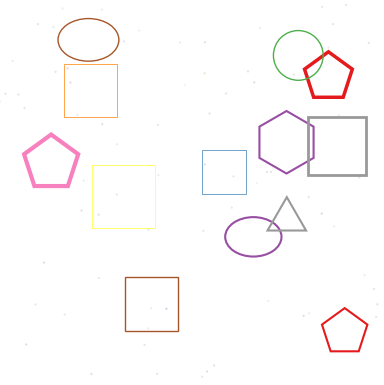[{"shape": "pentagon", "thickness": 2.5, "radius": 0.33, "center": [0.853, 0.8]}, {"shape": "pentagon", "thickness": 1.5, "radius": 0.31, "center": [0.895, 0.138]}, {"shape": "square", "thickness": 0.5, "radius": 0.29, "center": [0.582, 0.554]}, {"shape": "circle", "thickness": 1, "radius": 0.32, "center": [0.775, 0.856]}, {"shape": "hexagon", "thickness": 1.5, "radius": 0.41, "center": [0.744, 0.63]}, {"shape": "oval", "thickness": 1.5, "radius": 0.37, "center": [0.658, 0.385]}, {"shape": "square", "thickness": 0.5, "radius": 0.34, "center": [0.234, 0.765]}, {"shape": "square", "thickness": 0.5, "radius": 0.41, "center": [0.322, 0.49]}, {"shape": "square", "thickness": 1, "radius": 0.35, "center": [0.393, 0.21]}, {"shape": "oval", "thickness": 1, "radius": 0.4, "center": [0.23, 0.896]}, {"shape": "pentagon", "thickness": 3, "radius": 0.37, "center": [0.133, 0.577]}, {"shape": "square", "thickness": 2, "radius": 0.38, "center": [0.876, 0.62]}, {"shape": "triangle", "thickness": 1.5, "radius": 0.29, "center": [0.745, 0.43]}]